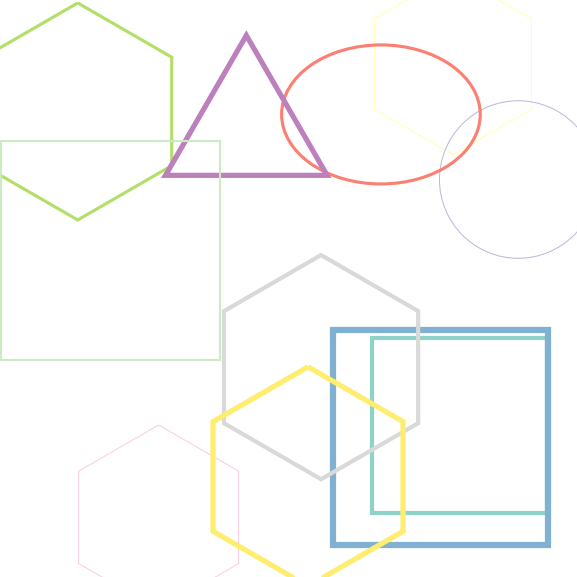[{"shape": "square", "thickness": 2, "radius": 0.76, "center": [0.796, 0.262]}, {"shape": "hexagon", "thickness": 0.5, "radius": 0.78, "center": [0.785, 0.888]}, {"shape": "circle", "thickness": 0.5, "radius": 0.68, "center": [0.897, 0.688]}, {"shape": "oval", "thickness": 1.5, "radius": 0.86, "center": [0.66, 0.801]}, {"shape": "square", "thickness": 3, "radius": 0.93, "center": [0.763, 0.242]}, {"shape": "hexagon", "thickness": 1.5, "radius": 0.94, "center": [0.135, 0.806]}, {"shape": "hexagon", "thickness": 0.5, "radius": 0.8, "center": [0.275, 0.103]}, {"shape": "hexagon", "thickness": 2, "radius": 0.97, "center": [0.556, 0.363]}, {"shape": "triangle", "thickness": 2.5, "radius": 0.81, "center": [0.427, 0.776]}, {"shape": "square", "thickness": 1, "radius": 0.95, "center": [0.191, 0.565]}, {"shape": "hexagon", "thickness": 2.5, "radius": 0.95, "center": [0.533, 0.174]}]